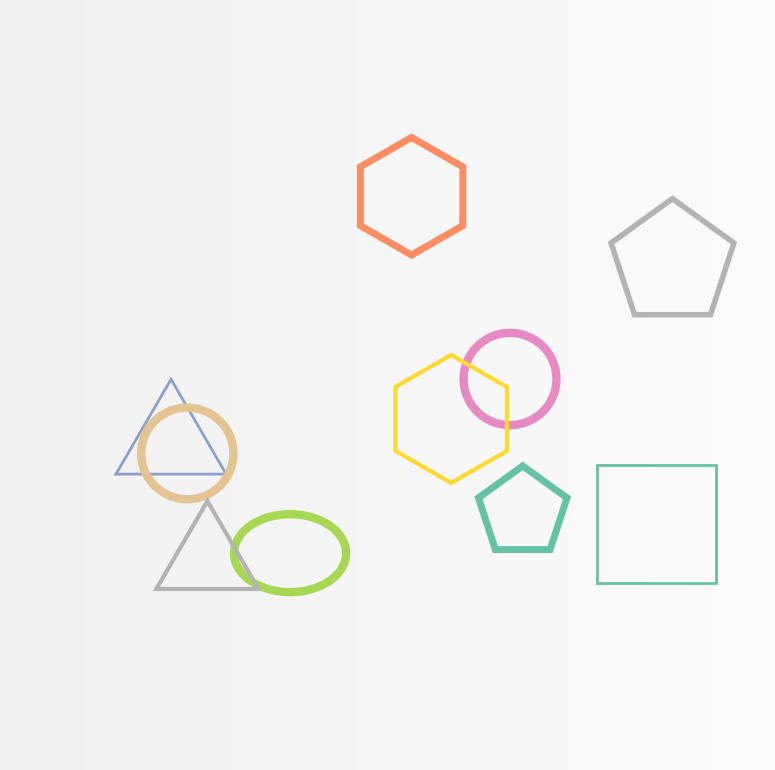[{"shape": "square", "thickness": 1, "radius": 0.38, "center": [0.847, 0.32]}, {"shape": "pentagon", "thickness": 2.5, "radius": 0.3, "center": [0.674, 0.335]}, {"shape": "hexagon", "thickness": 2.5, "radius": 0.38, "center": [0.531, 0.745]}, {"shape": "triangle", "thickness": 1, "radius": 0.41, "center": [0.221, 0.425]}, {"shape": "circle", "thickness": 3, "radius": 0.3, "center": [0.658, 0.508]}, {"shape": "oval", "thickness": 3, "radius": 0.36, "center": [0.374, 0.282]}, {"shape": "hexagon", "thickness": 1.5, "radius": 0.42, "center": [0.582, 0.456]}, {"shape": "circle", "thickness": 3, "radius": 0.3, "center": [0.242, 0.411]}, {"shape": "pentagon", "thickness": 2, "radius": 0.42, "center": [0.868, 0.659]}, {"shape": "triangle", "thickness": 1.5, "radius": 0.38, "center": [0.268, 0.273]}]